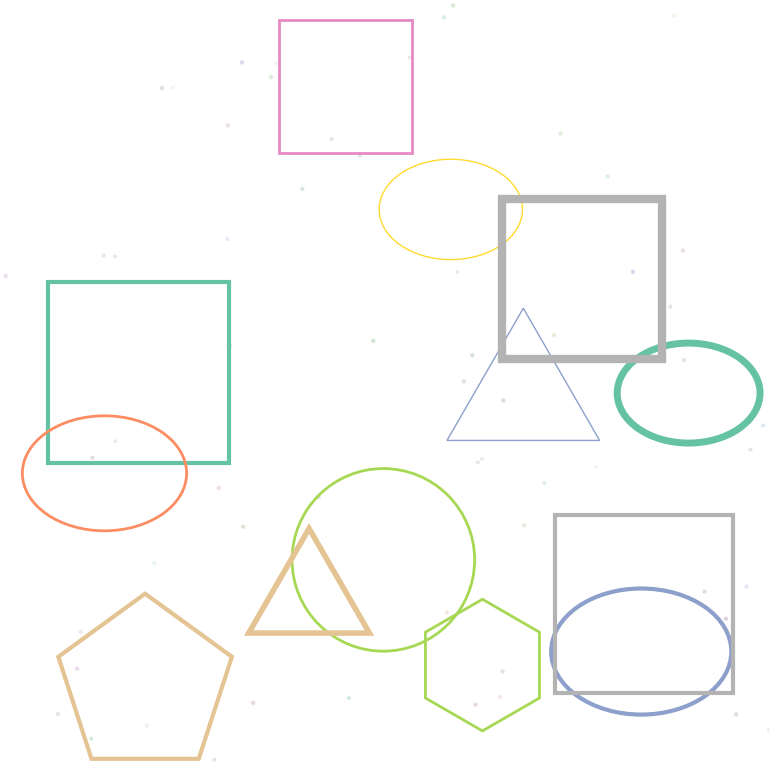[{"shape": "oval", "thickness": 2.5, "radius": 0.46, "center": [0.894, 0.49]}, {"shape": "square", "thickness": 1.5, "radius": 0.59, "center": [0.18, 0.516]}, {"shape": "oval", "thickness": 1, "radius": 0.53, "center": [0.136, 0.385]}, {"shape": "triangle", "thickness": 0.5, "radius": 0.57, "center": [0.68, 0.485]}, {"shape": "oval", "thickness": 1.5, "radius": 0.58, "center": [0.833, 0.154]}, {"shape": "square", "thickness": 1, "radius": 0.43, "center": [0.449, 0.887]}, {"shape": "hexagon", "thickness": 1, "radius": 0.43, "center": [0.627, 0.136]}, {"shape": "circle", "thickness": 1, "radius": 0.59, "center": [0.498, 0.273]}, {"shape": "oval", "thickness": 0.5, "radius": 0.47, "center": [0.585, 0.728]}, {"shape": "pentagon", "thickness": 1.5, "radius": 0.59, "center": [0.188, 0.11]}, {"shape": "triangle", "thickness": 2, "radius": 0.45, "center": [0.401, 0.223]}, {"shape": "square", "thickness": 3, "radius": 0.52, "center": [0.755, 0.638]}, {"shape": "square", "thickness": 1.5, "radius": 0.58, "center": [0.837, 0.215]}]